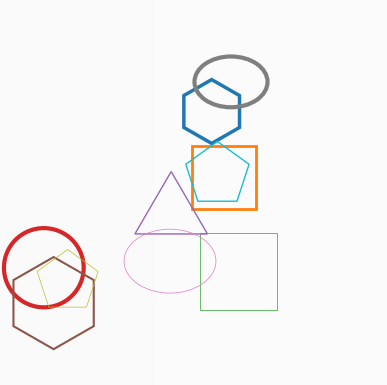[{"shape": "hexagon", "thickness": 2.5, "radius": 0.41, "center": [0.546, 0.71]}, {"shape": "square", "thickness": 2, "radius": 0.41, "center": [0.578, 0.539]}, {"shape": "square", "thickness": 0.5, "radius": 0.5, "center": [0.616, 0.295]}, {"shape": "circle", "thickness": 3, "radius": 0.51, "center": [0.113, 0.305]}, {"shape": "triangle", "thickness": 1, "radius": 0.54, "center": [0.442, 0.446]}, {"shape": "hexagon", "thickness": 1.5, "radius": 0.6, "center": [0.138, 0.213]}, {"shape": "oval", "thickness": 0.5, "radius": 0.59, "center": [0.439, 0.322]}, {"shape": "oval", "thickness": 3, "radius": 0.47, "center": [0.596, 0.787]}, {"shape": "pentagon", "thickness": 0.5, "radius": 0.41, "center": [0.175, 0.269]}, {"shape": "pentagon", "thickness": 1, "radius": 0.43, "center": [0.561, 0.547]}]